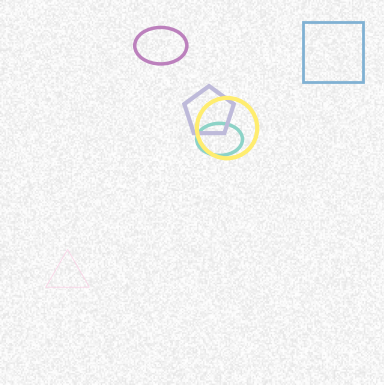[{"shape": "oval", "thickness": 2.5, "radius": 0.3, "center": [0.57, 0.638]}, {"shape": "pentagon", "thickness": 3, "radius": 0.34, "center": [0.543, 0.709]}, {"shape": "square", "thickness": 2, "radius": 0.39, "center": [0.865, 0.866]}, {"shape": "triangle", "thickness": 0.5, "radius": 0.33, "center": [0.176, 0.287]}, {"shape": "oval", "thickness": 2.5, "radius": 0.34, "center": [0.418, 0.881]}, {"shape": "circle", "thickness": 3, "radius": 0.39, "center": [0.59, 0.667]}]